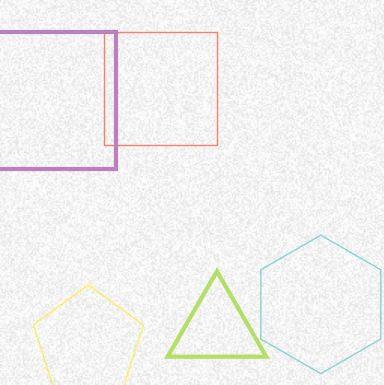[{"shape": "hexagon", "thickness": 1, "radius": 0.9, "center": [0.833, 0.209]}, {"shape": "square", "thickness": 1, "radius": 0.73, "center": [0.417, 0.771]}, {"shape": "triangle", "thickness": 3, "radius": 0.74, "center": [0.563, 0.147]}, {"shape": "square", "thickness": 3, "radius": 0.89, "center": [0.123, 0.74]}, {"shape": "pentagon", "thickness": 1, "radius": 0.75, "center": [0.23, 0.11]}]